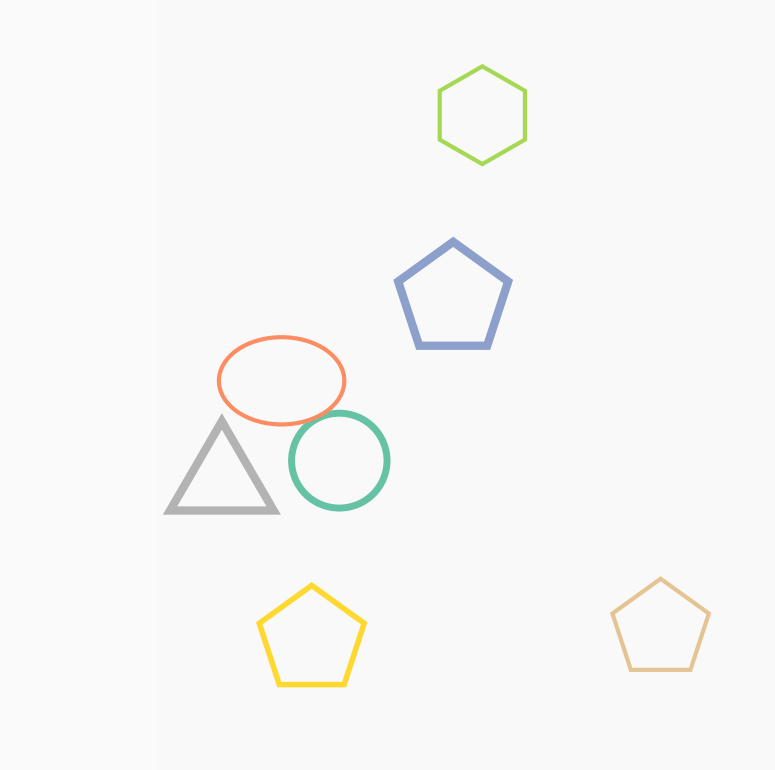[{"shape": "circle", "thickness": 2.5, "radius": 0.31, "center": [0.438, 0.402]}, {"shape": "oval", "thickness": 1.5, "radius": 0.4, "center": [0.363, 0.505]}, {"shape": "pentagon", "thickness": 3, "radius": 0.37, "center": [0.585, 0.611]}, {"shape": "hexagon", "thickness": 1.5, "radius": 0.32, "center": [0.622, 0.85]}, {"shape": "pentagon", "thickness": 2, "radius": 0.36, "center": [0.402, 0.169]}, {"shape": "pentagon", "thickness": 1.5, "radius": 0.33, "center": [0.852, 0.183]}, {"shape": "triangle", "thickness": 3, "radius": 0.39, "center": [0.286, 0.376]}]